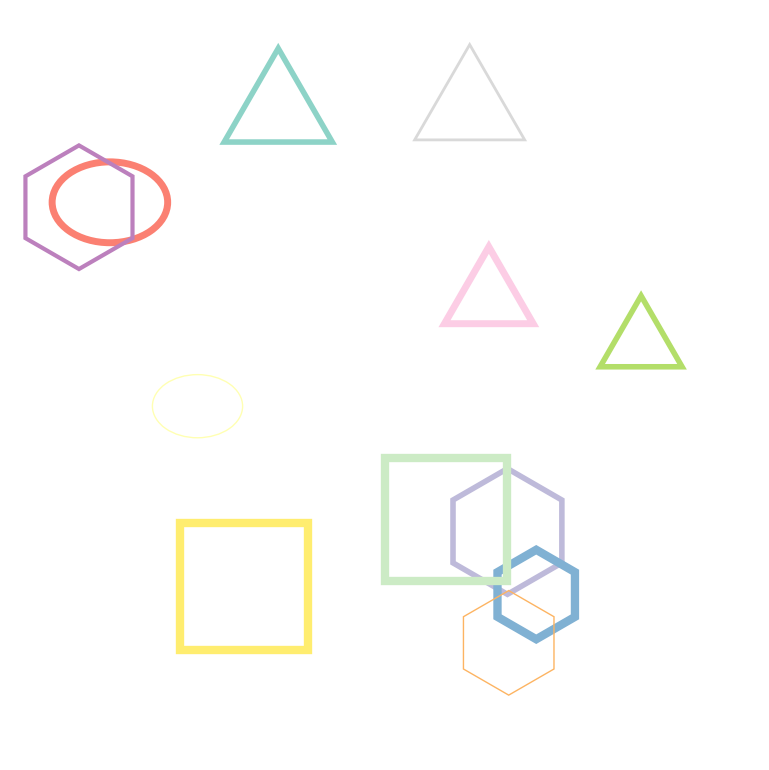[{"shape": "triangle", "thickness": 2, "radius": 0.41, "center": [0.361, 0.856]}, {"shape": "oval", "thickness": 0.5, "radius": 0.29, "center": [0.257, 0.472]}, {"shape": "hexagon", "thickness": 2, "radius": 0.41, "center": [0.659, 0.31]}, {"shape": "oval", "thickness": 2.5, "radius": 0.38, "center": [0.143, 0.737]}, {"shape": "hexagon", "thickness": 3, "radius": 0.29, "center": [0.696, 0.228]}, {"shape": "hexagon", "thickness": 0.5, "radius": 0.34, "center": [0.661, 0.165]}, {"shape": "triangle", "thickness": 2, "radius": 0.31, "center": [0.833, 0.554]}, {"shape": "triangle", "thickness": 2.5, "radius": 0.33, "center": [0.635, 0.613]}, {"shape": "triangle", "thickness": 1, "radius": 0.41, "center": [0.61, 0.86]}, {"shape": "hexagon", "thickness": 1.5, "radius": 0.4, "center": [0.103, 0.731]}, {"shape": "square", "thickness": 3, "radius": 0.4, "center": [0.579, 0.325]}, {"shape": "square", "thickness": 3, "radius": 0.41, "center": [0.317, 0.238]}]